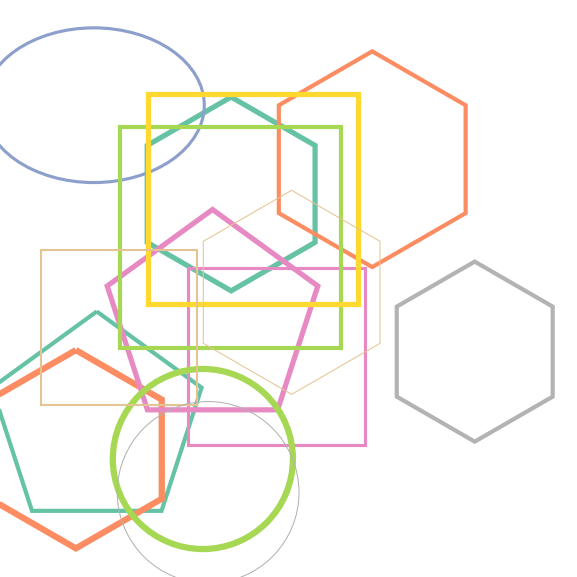[{"shape": "hexagon", "thickness": 2.5, "radius": 0.84, "center": [0.4, 0.663]}, {"shape": "pentagon", "thickness": 2, "radius": 0.95, "center": [0.168, 0.269]}, {"shape": "hexagon", "thickness": 2, "radius": 0.93, "center": [0.645, 0.723]}, {"shape": "hexagon", "thickness": 3, "radius": 0.86, "center": [0.131, 0.221]}, {"shape": "oval", "thickness": 1.5, "radius": 0.96, "center": [0.162, 0.817]}, {"shape": "pentagon", "thickness": 2.5, "radius": 0.96, "center": [0.368, 0.445]}, {"shape": "square", "thickness": 1.5, "radius": 0.77, "center": [0.48, 0.382]}, {"shape": "circle", "thickness": 3, "radius": 0.78, "center": [0.351, 0.204]}, {"shape": "square", "thickness": 2, "radius": 0.96, "center": [0.399, 0.587]}, {"shape": "square", "thickness": 2.5, "radius": 0.91, "center": [0.438, 0.655]}, {"shape": "hexagon", "thickness": 0.5, "radius": 0.88, "center": [0.505, 0.493]}, {"shape": "square", "thickness": 1, "radius": 0.67, "center": [0.207, 0.432]}, {"shape": "hexagon", "thickness": 2, "radius": 0.78, "center": [0.822, 0.39]}, {"shape": "circle", "thickness": 0.5, "radius": 0.79, "center": [0.36, 0.146]}]